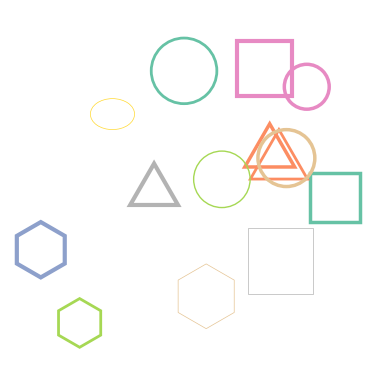[{"shape": "circle", "thickness": 2, "radius": 0.43, "center": [0.478, 0.816]}, {"shape": "square", "thickness": 2.5, "radius": 0.32, "center": [0.87, 0.487]}, {"shape": "triangle", "thickness": 2, "radius": 0.43, "center": [0.724, 0.578]}, {"shape": "triangle", "thickness": 2.5, "radius": 0.37, "center": [0.701, 0.604]}, {"shape": "hexagon", "thickness": 3, "radius": 0.36, "center": [0.106, 0.351]}, {"shape": "square", "thickness": 3, "radius": 0.35, "center": [0.687, 0.823]}, {"shape": "circle", "thickness": 2.5, "radius": 0.29, "center": [0.797, 0.775]}, {"shape": "hexagon", "thickness": 2, "radius": 0.32, "center": [0.207, 0.161]}, {"shape": "circle", "thickness": 1, "radius": 0.37, "center": [0.576, 0.534]}, {"shape": "oval", "thickness": 0.5, "radius": 0.29, "center": [0.292, 0.704]}, {"shape": "hexagon", "thickness": 0.5, "radius": 0.42, "center": [0.536, 0.23]}, {"shape": "circle", "thickness": 2.5, "radius": 0.37, "center": [0.744, 0.589]}, {"shape": "square", "thickness": 0.5, "radius": 0.43, "center": [0.729, 0.322]}, {"shape": "triangle", "thickness": 3, "radius": 0.36, "center": [0.4, 0.503]}]